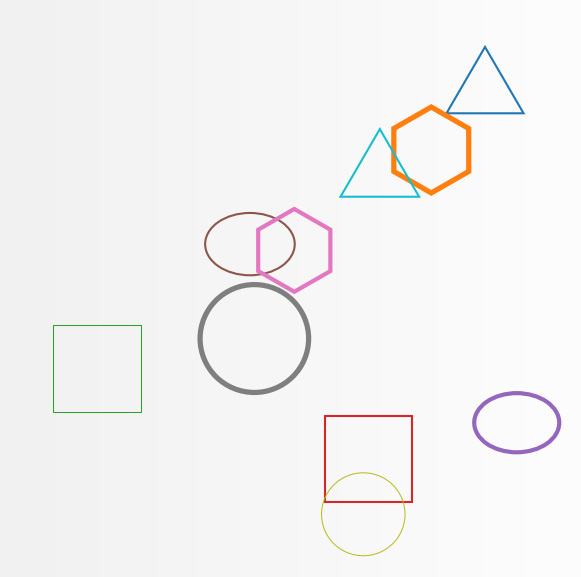[{"shape": "triangle", "thickness": 1, "radius": 0.38, "center": [0.834, 0.841]}, {"shape": "hexagon", "thickness": 2.5, "radius": 0.37, "center": [0.742, 0.739]}, {"shape": "square", "thickness": 0.5, "radius": 0.38, "center": [0.167, 0.361]}, {"shape": "square", "thickness": 1, "radius": 0.37, "center": [0.633, 0.205]}, {"shape": "oval", "thickness": 2, "radius": 0.37, "center": [0.889, 0.267]}, {"shape": "oval", "thickness": 1, "radius": 0.39, "center": [0.43, 0.576]}, {"shape": "hexagon", "thickness": 2, "radius": 0.36, "center": [0.506, 0.566]}, {"shape": "circle", "thickness": 2.5, "radius": 0.47, "center": [0.438, 0.413]}, {"shape": "circle", "thickness": 0.5, "radius": 0.36, "center": [0.625, 0.109]}, {"shape": "triangle", "thickness": 1, "radius": 0.39, "center": [0.653, 0.698]}]